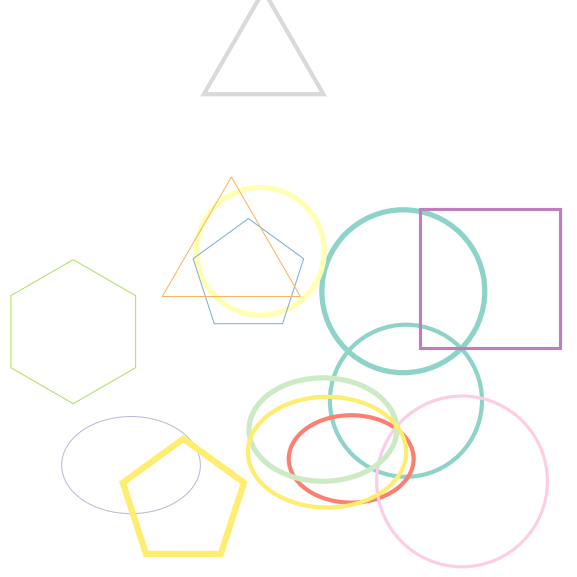[{"shape": "circle", "thickness": 2.5, "radius": 0.71, "center": [0.698, 0.495]}, {"shape": "circle", "thickness": 2, "radius": 0.66, "center": [0.703, 0.305]}, {"shape": "circle", "thickness": 2.5, "radius": 0.55, "center": [0.451, 0.564]}, {"shape": "oval", "thickness": 0.5, "radius": 0.6, "center": [0.227, 0.194]}, {"shape": "oval", "thickness": 2, "radius": 0.54, "center": [0.608, 0.204]}, {"shape": "pentagon", "thickness": 0.5, "radius": 0.5, "center": [0.43, 0.52]}, {"shape": "triangle", "thickness": 0.5, "radius": 0.69, "center": [0.401, 0.555]}, {"shape": "hexagon", "thickness": 0.5, "radius": 0.62, "center": [0.127, 0.425]}, {"shape": "circle", "thickness": 1.5, "radius": 0.74, "center": [0.8, 0.166]}, {"shape": "triangle", "thickness": 2, "radius": 0.6, "center": [0.457, 0.896]}, {"shape": "square", "thickness": 1.5, "radius": 0.6, "center": [0.848, 0.517]}, {"shape": "oval", "thickness": 2.5, "radius": 0.64, "center": [0.559, 0.255]}, {"shape": "oval", "thickness": 2, "radius": 0.68, "center": [0.566, 0.216]}, {"shape": "pentagon", "thickness": 3, "radius": 0.55, "center": [0.318, 0.129]}]